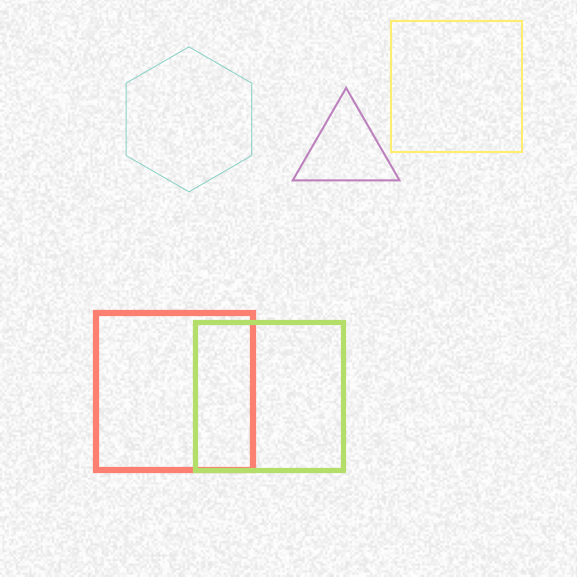[{"shape": "hexagon", "thickness": 0.5, "radius": 0.63, "center": [0.327, 0.792]}, {"shape": "square", "thickness": 3, "radius": 0.68, "center": [0.302, 0.321]}, {"shape": "square", "thickness": 2.5, "radius": 0.64, "center": [0.465, 0.313]}, {"shape": "triangle", "thickness": 1, "radius": 0.53, "center": [0.599, 0.74]}, {"shape": "square", "thickness": 1, "radius": 0.56, "center": [0.791, 0.85]}]